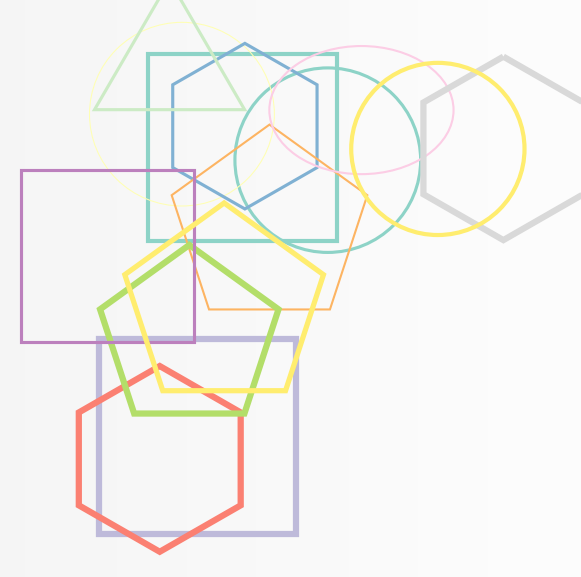[{"shape": "square", "thickness": 2, "radius": 0.81, "center": [0.417, 0.744]}, {"shape": "circle", "thickness": 1.5, "radius": 0.8, "center": [0.564, 0.722]}, {"shape": "circle", "thickness": 0.5, "radius": 0.8, "center": [0.313, 0.801]}, {"shape": "square", "thickness": 3, "radius": 0.85, "center": [0.339, 0.243]}, {"shape": "hexagon", "thickness": 3, "radius": 0.8, "center": [0.275, 0.205]}, {"shape": "hexagon", "thickness": 1.5, "radius": 0.72, "center": [0.421, 0.781]}, {"shape": "pentagon", "thickness": 1, "radius": 0.88, "center": [0.464, 0.606]}, {"shape": "pentagon", "thickness": 3, "radius": 0.81, "center": [0.326, 0.414]}, {"shape": "oval", "thickness": 1, "radius": 0.79, "center": [0.622, 0.809]}, {"shape": "hexagon", "thickness": 3, "radius": 0.79, "center": [0.866, 0.742]}, {"shape": "square", "thickness": 1.5, "radius": 0.74, "center": [0.185, 0.555]}, {"shape": "triangle", "thickness": 1.5, "radius": 0.75, "center": [0.292, 0.884]}, {"shape": "circle", "thickness": 2, "radius": 0.75, "center": [0.753, 0.741]}, {"shape": "pentagon", "thickness": 2.5, "radius": 0.9, "center": [0.386, 0.468]}]